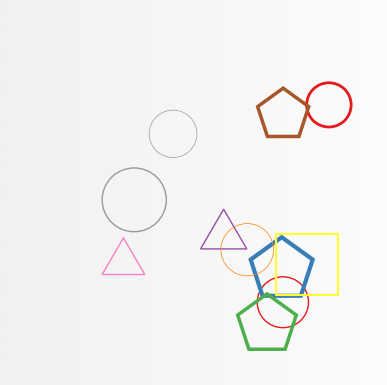[{"shape": "circle", "thickness": 2, "radius": 0.29, "center": [0.849, 0.728]}, {"shape": "circle", "thickness": 1, "radius": 0.33, "center": [0.73, 0.215]}, {"shape": "pentagon", "thickness": 3, "radius": 0.42, "center": [0.727, 0.3]}, {"shape": "pentagon", "thickness": 2.5, "radius": 0.4, "center": [0.689, 0.157]}, {"shape": "triangle", "thickness": 1, "radius": 0.34, "center": [0.577, 0.388]}, {"shape": "circle", "thickness": 0.5, "radius": 0.34, "center": [0.638, 0.351]}, {"shape": "square", "thickness": 1.5, "radius": 0.4, "center": [0.792, 0.312]}, {"shape": "pentagon", "thickness": 2.5, "radius": 0.35, "center": [0.731, 0.702]}, {"shape": "triangle", "thickness": 1, "radius": 0.32, "center": [0.319, 0.319]}, {"shape": "circle", "thickness": 1, "radius": 0.41, "center": [0.346, 0.481]}, {"shape": "circle", "thickness": 0.5, "radius": 0.31, "center": [0.447, 0.652]}]